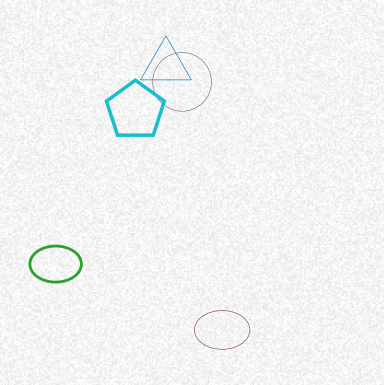[{"shape": "triangle", "thickness": 0.5, "radius": 0.38, "center": [0.431, 0.831]}, {"shape": "oval", "thickness": 2, "radius": 0.33, "center": [0.145, 0.314]}, {"shape": "oval", "thickness": 0.5, "radius": 0.36, "center": [0.577, 0.143]}, {"shape": "circle", "thickness": 0.5, "radius": 0.38, "center": [0.473, 0.787]}, {"shape": "pentagon", "thickness": 2.5, "radius": 0.39, "center": [0.352, 0.713]}]